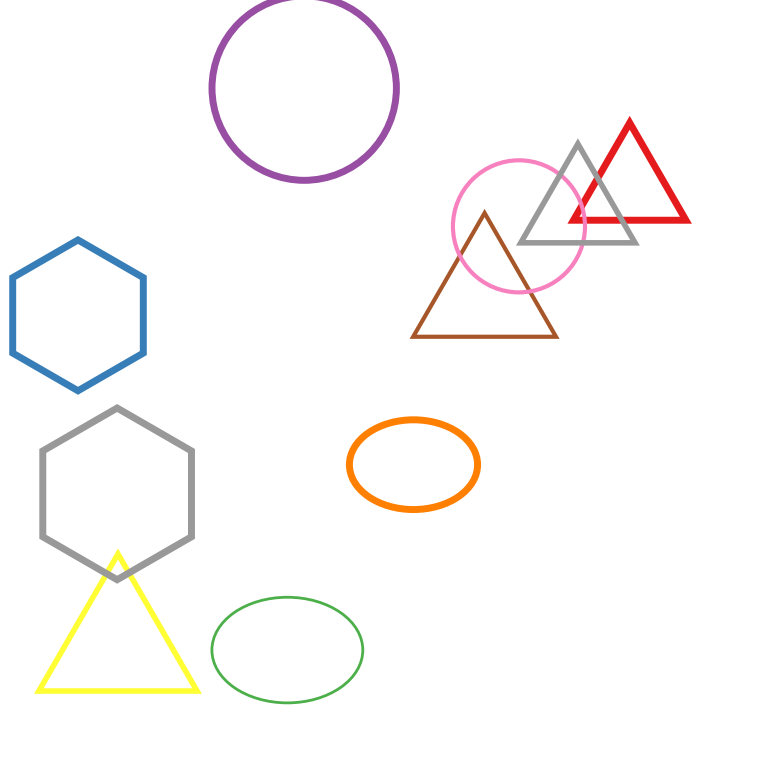[{"shape": "triangle", "thickness": 2.5, "radius": 0.42, "center": [0.818, 0.756]}, {"shape": "hexagon", "thickness": 2.5, "radius": 0.49, "center": [0.101, 0.59]}, {"shape": "oval", "thickness": 1, "radius": 0.49, "center": [0.373, 0.156]}, {"shape": "circle", "thickness": 2.5, "radius": 0.6, "center": [0.395, 0.886]}, {"shape": "oval", "thickness": 2.5, "radius": 0.42, "center": [0.537, 0.397]}, {"shape": "triangle", "thickness": 2, "radius": 0.59, "center": [0.153, 0.162]}, {"shape": "triangle", "thickness": 1.5, "radius": 0.54, "center": [0.629, 0.616]}, {"shape": "circle", "thickness": 1.5, "radius": 0.43, "center": [0.674, 0.706]}, {"shape": "hexagon", "thickness": 2.5, "radius": 0.56, "center": [0.152, 0.359]}, {"shape": "triangle", "thickness": 2, "radius": 0.43, "center": [0.75, 0.727]}]